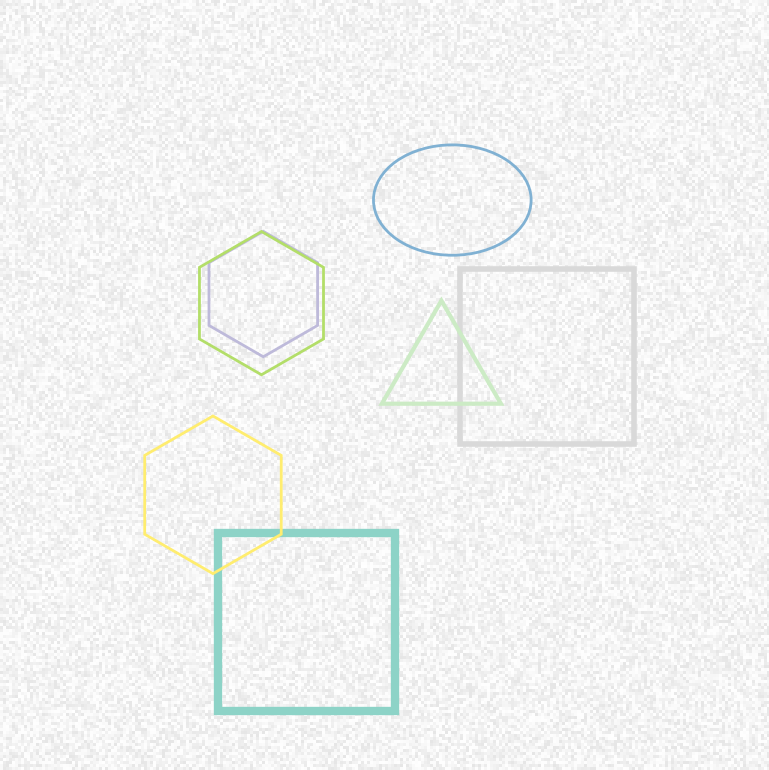[{"shape": "square", "thickness": 3, "radius": 0.58, "center": [0.398, 0.192]}, {"shape": "hexagon", "thickness": 1, "radius": 0.41, "center": [0.342, 0.618]}, {"shape": "oval", "thickness": 1, "radius": 0.51, "center": [0.587, 0.74]}, {"shape": "hexagon", "thickness": 1, "radius": 0.47, "center": [0.34, 0.606]}, {"shape": "square", "thickness": 2, "radius": 0.57, "center": [0.71, 0.537]}, {"shape": "triangle", "thickness": 1.5, "radius": 0.45, "center": [0.573, 0.52]}, {"shape": "hexagon", "thickness": 1, "radius": 0.51, "center": [0.277, 0.357]}]